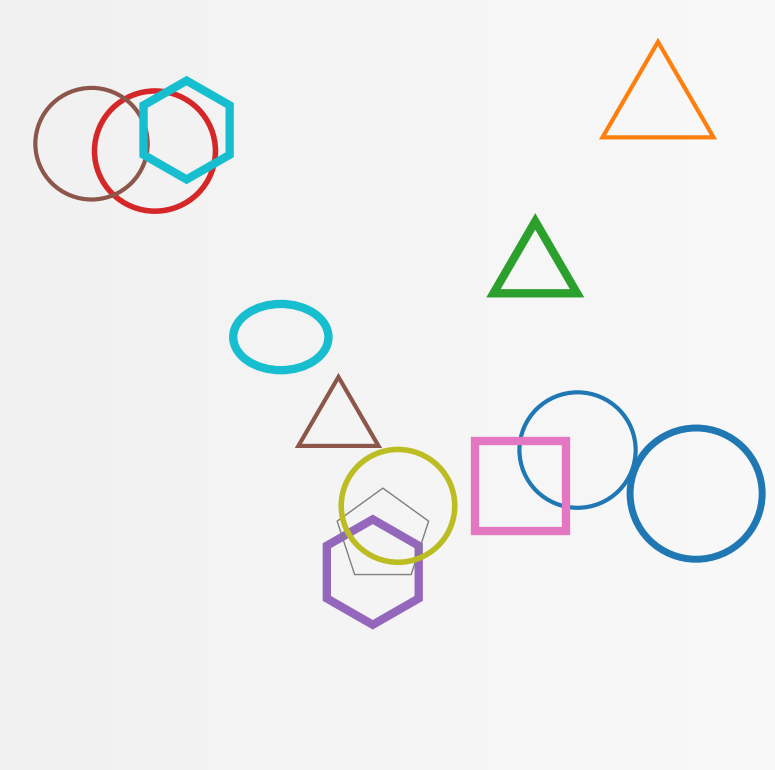[{"shape": "circle", "thickness": 1.5, "radius": 0.37, "center": [0.745, 0.416]}, {"shape": "circle", "thickness": 2.5, "radius": 0.43, "center": [0.898, 0.359]}, {"shape": "triangle", "thickness": 1.5, "radius": 0.41, "center": [0.849, 0.863]}, {"shape": "triangle", "thickness": 3, "radius": 0.31, "center": [0.691, 0.65]}, {"shape": "circle", "thickness": 2, "radius": 0.39, "center": [0.2, 0.804]}, {"shape": "hexagon", "thickness": 3, "radius": 0.34, "center": [0.481, 0.257]}, {"shape": "circle", "thickness": 1.5, "radius": 0.36, "center": [0.118, 0.813]}, {"shape": "triangle", "thickness": 1.5, "radius": 0.3, "center": [0.437, 0.451]}, {"shape": "square", "thickness": 3, "radius": 0.29, "center": [0.672, 0.369]}, {"shape": "pentagon", "thickness": 0.5, "radius": 0.31, "center": [0.494, 0.304]}, {"shape": "circle", "thickness": 2, "radius": 0.37, "center": [0.514, 0.343]}, {"shape": "hexagon", "thickness": 3, "radius": 0.32, "center": [0.241, 0.831]}, {"shape": "oval", "thickness": 3, "radius": 0.31, "center": [0.362, 0.562]}]